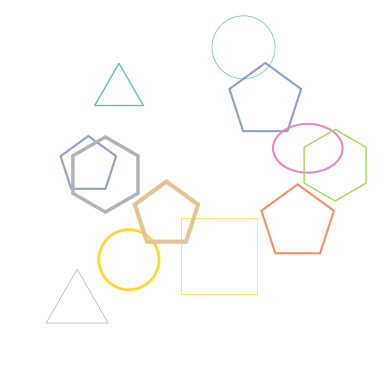[{"shape": "triangle", "thickness": 1, "radius": 0.37, "center": [0.309, 0.762]}, {"shape": "circle", "thickness": 0.5, "radius": 0.41, "center": [0.632, 0.877]}, {"shape": "pentagon", "thickness": 1.5, "radius": 0.49, "center": [0.773, 0.422]}, {"shape": "pentagon", "thickness": 1.5, "radius": 0.49, "center": [0.689, 0.739]}, {"shape": "pentagon", "thickness": 1.5, "radius": 0.38, "center": [0.23, 0.571]}, {"shape": "oval", "thickness": 1.5, "radius": 0.45, "center": [0.799, 0.615]}, {"shape": "hexagon", "thickness": 1, "radius": 0.46, "center": [0.87, 0.571]}, {"shape": "circle", "thickness": 2, "radius": 0.39, "center": [0.335, 0.326]}, {"shape": "square", "thickness": 0.5, "radius": 0.49, "center": [0.569, 0.336]}, {"shape": "pentagon", "thickness": 3, "radius": 0.43, "center": [0.432, 0.442]}, {"shape": "triangle", "thickness": 0.5, "radius": 0.47, "center": [0.2, 0.207]}, {"shape": "hexagon", "thickness": 2.5, "radius": 0.49, "center": [0.274, 0.547]}]